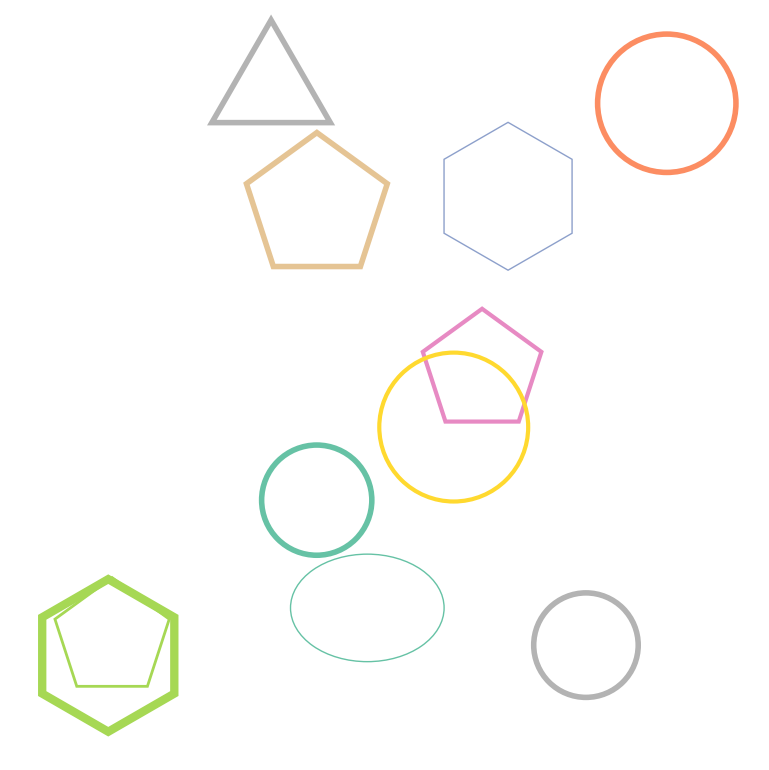[{"shape": "circle", "thickness": 2, "radius": 0.36, "center": [0.411, 0.35]}, {"shape": "oval", "thickness": 0.5, "radius": 0.5, "center": [0.477, 0.211]}, {"shape": "circle", "thickness": 2, "radius": 0.45, "center": [0.866, 0.866]}, {"shape": "hexagon", "thickness": 0.5, "radius": 0.48, "center": [0.66, 0.745]}, {"shape": "pentagon", "thickness": 1.5, "radius": 0.4, "center": [0.626, 0.518]}, {"shape": "hexagon", "thickness": 3, "radius": 0.5, "center": [0.141, 0.149]}, {"shape": "pentagon", "thickness": 1, "radius": 0.39, "center": [0.146, 0.172]}, {"shape": "circle", "thickness": 1.5, "radius": 0.48, "center": [0.589, 0.445]}, {"shape": "pentagon", "thickness": 2, "radius": 0.48, "center": [0.412, 0.732]}, {"shape": "circle", "thickness": 2, "radius": 0.34, "center": [0.761, 0.162]}, {"shape": "triangle", "thickness": 2, "radius": 0.44, "center": [0.352, 0.885]}]